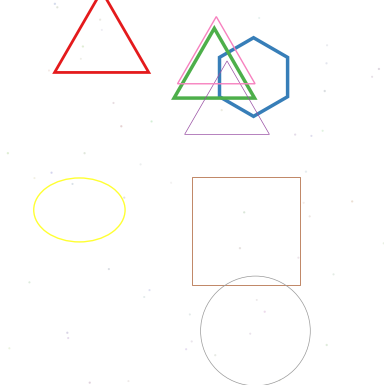[{"shape": "triangle", "thickness": 2, "radius": 0.71, "center": [0.264, 0.882]}, {"shape": "hexagon", "thickness": 2.5, "radius": 0.51, "center": [0.659, 0.8]}, {"shape": "triangle", "thickness": 2.5, "radius": 0.6, "center": [0.557, 0.806]}, {"shape": "triangle", "thickness": 0.5, "radius": 0.64, "center": [0.59, 0.715]}, {"shape": "oval", "thickness": 1, "radius": 0.59, "center": [0.206, 0.455]}, {"shape": "square", "thickness": 0.5, "radius": 0.7, "center": [0.64, 0.399]}, {"shape": "triangle", "thickness": 1, "radius": 0.58, "center": [0.562, 0.841]}, {"shape": "circle", "thickness": 0.5, "radius": 0.71, "center": [0.663, 0.14]}]